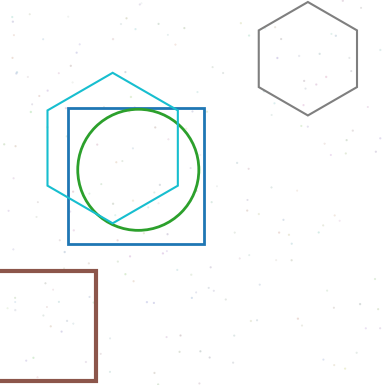[{"shape": "square", "thickness": 2, "radius": 0.88, "center": [0.353, 0.542]}, {"shape": "circle", "thickness": 2, "radius": 0.79, "center": [0.359, 0.559]}, {"shape": "square", "thickness": 3, "radius": 0.71, "center": [0.106, 0.153]}, {"shape": "hexagon", "thickness": 1.5, "radius": 0.74, "center": [0.8, 0.847]}, {"shape": "hexagon", "thickness": 1.5, "radius": 0.98, "center": [0.293, 0.615]}]